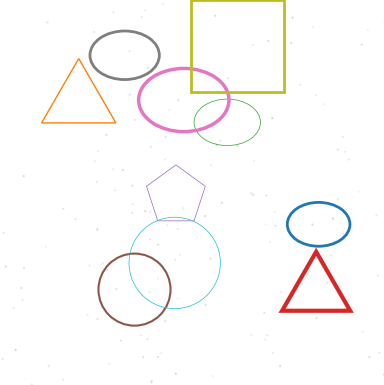[{"shape": "oval", "thickness": 2, "radius": 0.41, "center": [0.828, 0.417]}, {"shape": "triangle", "thickness": 1, "radius": 0.56, "center": [0.205, 0.737]}, {"shape": "oval", "thickness": 0.5, "radius": 0.43, "center": [0.59, 0.682]}, {"shape": "triangle", "thickness": 3, "radius": 0.51, "center": [0.821, 0.244]}, {"shape": "pentagon", "thickness": 0.5, "radius": 0.4, "center": [0.457, 0.491]}, {"shape": "circle", "thickness": 1.5, "radius": 0.47, "center": [0.349, 0.248]}, {"shape": "oval", "thickness": 2.5, "radius": 0.59, "center": [0.477, 0.74]}, {"shape": "oval", "thickness": 2, "radius": 0.45, "center": [0.324, 0.856]}, {"shape": "square", "thickness": 2, "radius": 0.6, "center": [0.617, 0.88]}, {"shape": "circle", "thickness": 0.5, "radius": 0.59, "center": [0.454, 0.317]}]